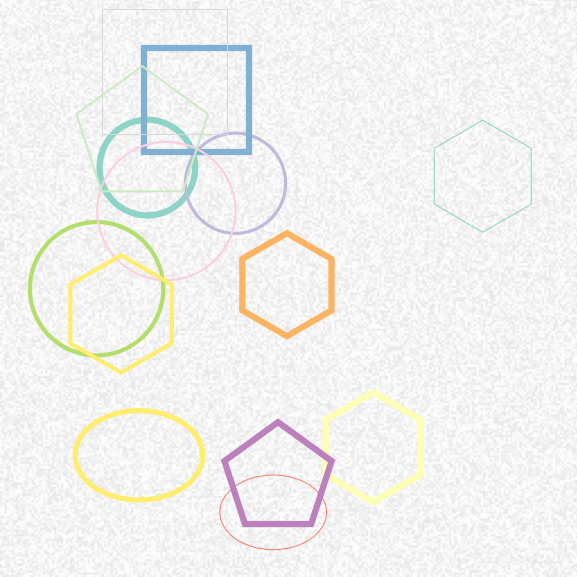[{"shape": "hexagon", "thickness": 0.5, "radius": 0.48, "center": [0.836, 0.694]}, {"shape": "circle", "thickness": 3, "radius": 0.41, "center": [0.255, 0.709]}, {"shape": "hexagon", "thickness": 3, "radius": 0.48, "center": [0.646, 0.225]}, {"shape": "circle", "thickness": 1.5, "radius": 0.43, "center": [0.408, 0.682]}, {"shape": "oval", "thickness": 0.5, "radius": 0.46, "center": [0.473, 0.112]}, {"shape": "square", "thickness": 3, "radius": 0.45, "center": [0.34, 0.826]}, {"shape": "hexagon", "thickness": 3, "radius": 0.45, "center": [0.497, 0.506]}, {"shape": "circle", "thickness": 2, "radius": 0.58, "center": [0.167, 0.499]}, {"shape": "circle", "thickness": 1, "radius": 0.6, "center": [0.288, 0.634]}, {"shape": "square", "thickness": 0.5, "radius": 0.54, "center": [0.285, 0.875]}, {"shape": "pentagon", "thickness": 3, "radius": 0.49, "center": [0.481, 0.171]}, {"shape": "pentagon", "thickness": 1, "radius": 0.6, "center": [0.246, 0.765]}, {"shape": "hexagon", "thickness": 2, "radius": 0.51, "center": [0.21, 0.455]}, {"shape": "oval", "thickness": 2.5, "radius": 0.55, "center": [0.241, 0.211]}]